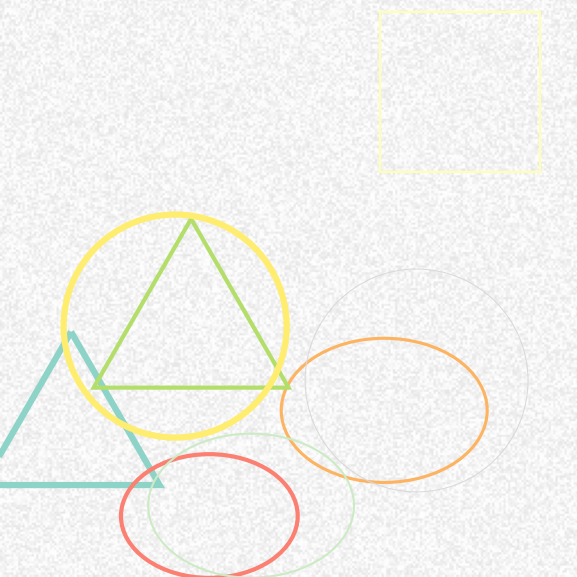[{"shape": "triangle", "thickness": 3, "radius": 0.88, "center": [0.123, 0.248]}, {"shape": "square", "thickness": 1, "radius": 0.69, "center": [0.796, 0.841]}, {"shape": "oval", "thickness": 2, "radius": 0.77, "center": [0.362, 0.106]}, {"shape": "oval", "thickness": 1.5, "radius": 0.89, "center": [0.665, 0.289]}, {"shape": "triangle", "thickness": 2, "radius": 0.97, "center": [0.331, 0.425]}, {"shape": "circle", "thickness": 0.5, "radius": 0.96, "center": [0.721, 0.34]}, {"shape": "oval", "thickness": 1, "radius": 0.89, "center": [0.435, 0.124]}, {"shape": "circle", "thickness": 3, "radius": 0.97, "center": [0.303, 0.435]}]